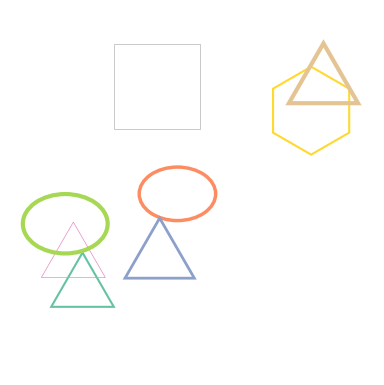[{"shape": "triangle", "thickness": 1.5, "radius": 0.47, "center": [0.214, 0.25]}, {"shape": "oval", "thickness": 2.5, "radius": 0.5, "center": [0.461, 0.497]}, {"shape": "triangle", "thickness": 2, "radius": 0.52, "center": [0.415, 0.329]}, {"shape": "triangle", "thickness": 0.5, "radius": 0.48, "center": [0.19, 0.327]}, {"shape": "oval", "thickness": 3, "radius": 0.55, "center": [0.169, 0.419]}, {"shape": "hexagon", "thickness": 1.5, "radius": 0.57, "center": [0.808, 0.713]}, {"shape": "triangle", "thickness": 3, "radius": 0.52, "center": [0.84, 0.784]}, {"shape": "square", "thickness": 0.5, "radius": 0.56, "center": [0.408, 0.776]}]